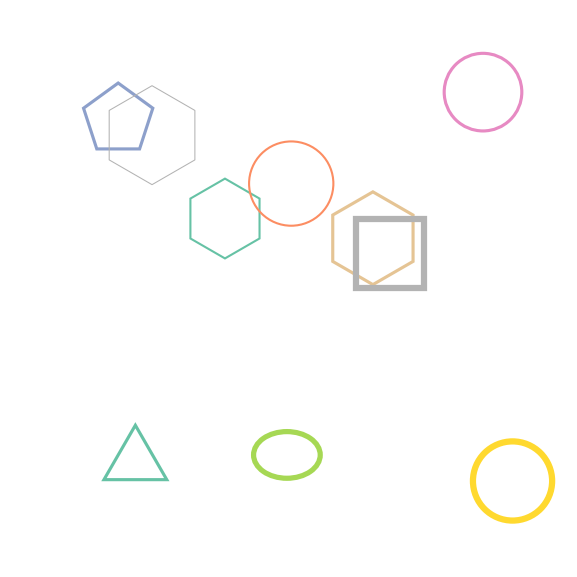[{"shape": "triangle", "thickness": 1.5, "radius": 0.31, "center": [0.234, 0.2]}, {"shape": "hexagon", "thickness": 1, "radius": 0.35, "center": [0.39, 0.621]}, {"shape": "circle", "thickness": 1, "radius": 0.36, "center": [0.504, 0.681]}, {"shape": "pentagon", "thickness": 1.5, "radius": 0.32, "center": [0.205, 0.792]}, {"shape": "circle", "thickness": 1.5, "radius": 0.34, "center": [0.836, 0.84]}, {"shape": "oval", "thickness": 2.5, "radius": 0.29, "center": [0.497, 0.211]}, {"shape": "circle", "thickness": 3, "radius": 0.34, "center": [0.888, 0.166]}, {"shape": "hexagon", "thickness": 1.5, "radius": 0.4, "center": [0.646, 0.587]}, {"shape": "hexagon", "thickness": 0.5, "radius": 0.43, "center": [0.263, 0.765]}, {"shape": "square", "thickness": 3, "radius": 0.29, "center": [0.676, 0.56]}]